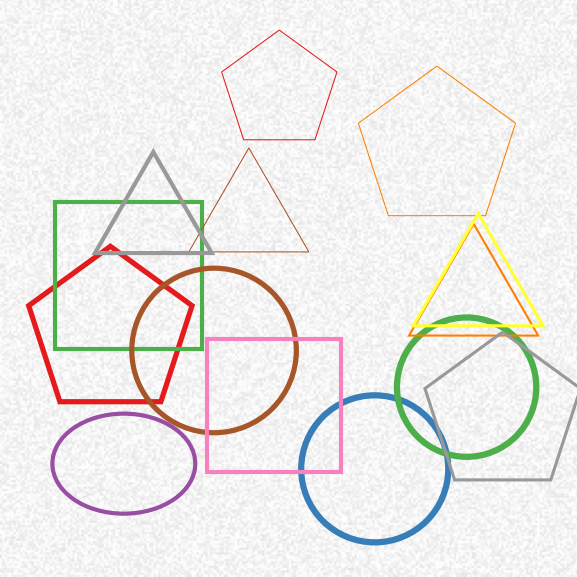[{"shape": "pentagon", "thickness": 2.5, "radius": 0.74, "center": [0.191, 0.424]}, {"shape": "pentagon", "thickness": 0.5, "radius": 0.52, "center": [0.484, 0.842]}, {"shape": "circle", "thickness": 3, "radius": 0.64, "center": [0.649, 0.187]}, {"shape": "square", "thickness": 2, "radius": 0.64, "center": [0.222, 0.521]}, {"shape": "circle", "thickness": 3, "radius": 0.6, "center": [0.808, 0.329]}, {"shape": "oval", "thickness": 2, "radius": 0.62, "center": [0.214, 0.196]}, {"shape": "pentagon", "thickness": 0.5, "radius": 0.72, "center": [0.757, 0.742]}, {"shape": "triangle", "thickness": 1, "radius": 0.65, "center": [0.82, 0.483]}, {"shape": "triangle", "thickness": 1.5, "radius": 0.65, "center": [0.828, 0.5]}, {"shape": "triangle", "thickness": 0.5, "radius": 0.6, "center": [0.431, 0.623]}, {"shape": "circle", "thickness": 2.5, "radius": 0.71, "center": [0.371, 0.392]}, {"shape": "square", "thickness": 2, "radius": 0.58, "center": [0.474, 0.297]}, {"shape": "triangle", "thickness": 2, "radius": 0.58, "center": [0.266, 0.619]}, {"shape": "pentagon", "thickness": 1.5, "radius": 0.71, "center": [0.87, 0.283]}]